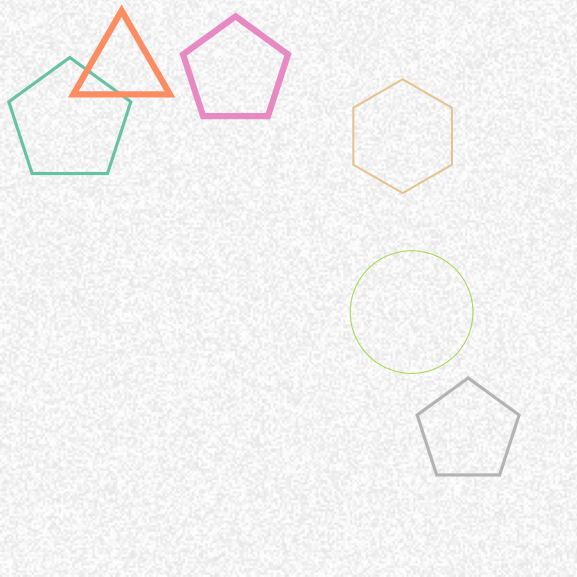[{"shape": "pentagon", "thickness": 1.5, "radius": 0.56, "center": [0.121, 0.789]}, {"shape": "triangle", "thickness": 3, "radius": 0.48, "center": [0.211, 0.884]}, {"shape": "pentagon", "thickness": 3, "radius": 0.48, "center": [0.408, 0.875]}, {"shape": "circle", "thickness": 0.5, "radius": 0.53, "center": [0.713, 0.459]}, {"shape": "hexagon", "thickness": 1, "radius": 0.49, "center": [0.697, 0.763]}, {"shape": "pentagon", "thickness": 1.5, "radius": 0.46, "center": [0.811, 0.252]}]